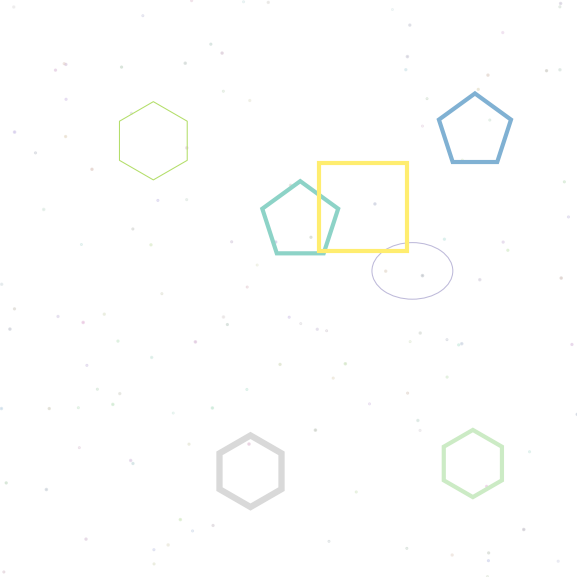[{"shape": "pentagon", "thickness": 2, "radius": 0.35, "center": [0.52, 0.616]}, {"shape": "oval", "thickness": 0.5, "radius": 0.35, "center": [0.714, 0.53]}, {"shape": "pentagon", "thickness": 2, "radius": 0.33, "center": [0.822, 0.772]}, {"shape": "hexagon", "thickness": 0.5, "radius": 0.34, "center": [0.266, 0.755]}, {"shape": "hexagon", "thickness": 3, "radius": 0.31, "center": [0.434, 0.183]}, {"shape": "hexagon", "thickness": 2, "radius": 0.29, "center": [0.819, 0.197]}, {"shape": "square", "thickness": 2, "radius": 0.38, "center": [0.629, 0.641]}]